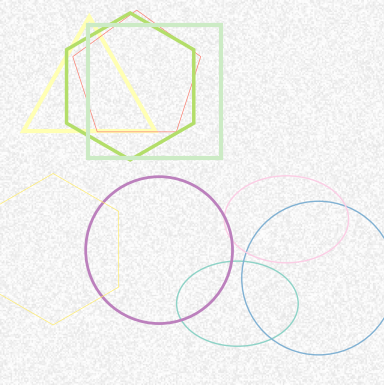[{"shape": "oval", "thickness": 1, "radius": 0.79, "center": [0.617, 0.211]}, {"shape": "triangle", "thickness": 3, "radius": 0.99, "center": [0.232, 0.759]}, {"shape": "pentagon", "thickness": 0.5, "radius": 0.87, "center": [0.355, 0.799]}, {"shape": "circle", "thickness": 1, "radius": 1.0, "center": [0.827, 0.278]}, {"shape": "hexagon", "thickness": 2.5, "radius": 0.95, "center": [0.338, 0.776]}, {"shape": "oval", "thickness": 1, "radius": 0.81, "center": [0.744, 0.43]}, {"shape": "circle", "thickness": 2, "radius": 0.95, "center": [0.413, 0.35]}, {"shape": "square", "thickness": 3, "radius": 0.87, "center": [0.402, 0.762]}, {"shape": "hexagon", "thickness": 0.5, "radius": 0.98, "center": [0.138, 0.353]}]